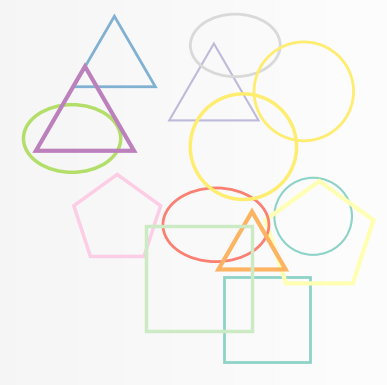[{"shape": "circle", "thickness": 1.5, "radius": 0.5, "center": [0.808, 0.438]}, {"shape": "square", "thickness": 2, "radius": 0.55, "center": [0.689, 0.17]}, {"shape": "pentagon", "thickness": 3, "radius": 0.73, "center": [0.824, 0.383]}, {"shape": "triangle", "thickness": 1.5, "radius": 0.67, "center": [0.552, 0.754]}, {"shape": "oval", "thickness": 2, "radius": 0.68, "center": [0.557, 0.416]}, {"shape": "triangle", "thickness": 2, "radius": 0.61, "center": [0.295, 0.836]}, {"shape": "triangle", "thickness": 3, "radius": 0.5, "center": [0.65, 0.35]}, {"shape": "oval", "thickness": 2.5, "radius": 0.63, "center": [0.186, 0.64]}, {"shape": "pentagon", "thickness": 2.5, "radius": 0.59, "center": [0.302, 0.429]}, {"shape": "oval", "thickness": 2, "radius": 0.58, "center": [0.607, 0.882]}, {"shape": "triangle", "thickness": 3, "radius": 0.73, "center": [0.219, 0.681]}, {"shape": "square", "thickness": 2.5, "radius": 0.68, "center": [0.513, 0.277]}, {"shape": "circle", "thickness": 2, "radius": 0.64, "center": [0.784, 0.763]}, {"shape": "circle", "thickness": 2.5, "radius": 0.69, "center": [0.628, 0.619]}]